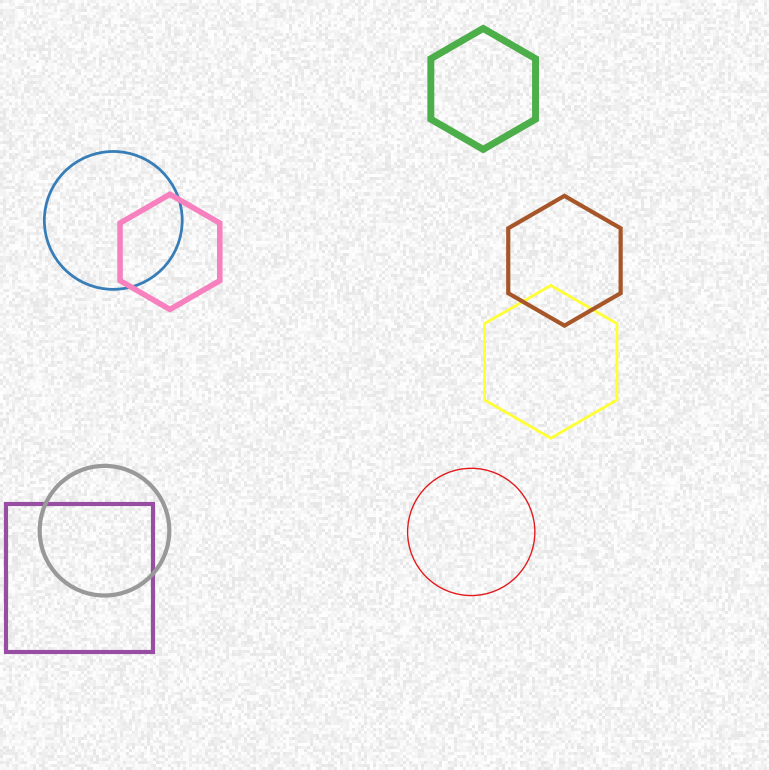[{"shape": "circle", "thickness": 0.5, "radius": 0.41, "center": [0.612, 0.309]}, {"shape": "circle", "thickness": 1, "radius": 0.45, "center": [0.147, 0.714]}, {"shape": "hexagon", "thickness": 2.5, "radius": 0.39, "center": [0.628, 0.885]}, {"shape": "square", "thickness": 1.5, "radius": 0.48, "center": [0.103, 0.25]}, {"shape": "hexagon", "thickness": 1, "radius": 0.5, "center": [0.715, 0.53]}, {"shape": "hexagon", "thickness": 1.5, "radius": 0.42, "center": [0.733, 0.661]}, {"shape": "hexagon", "thickness": 2, "radius": 0.37, "center": [0.221, 0.673]}, {"shape": "circle", "thickness": 1.5, "radius": 0.42, "center": [0.136, 0.311]}]